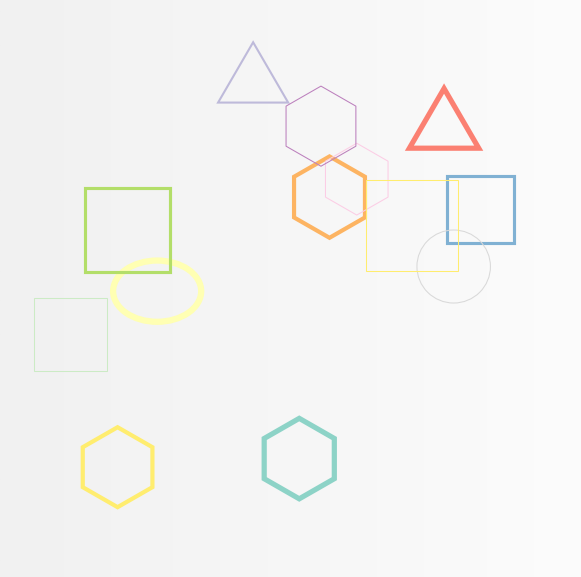[{"shape": "hexagon", "thickness": 2.5, "radius": 0.35, "center": [0.515, 0.205]}, {"shape": "oval", "thickness": 3, "radius": 0.38, "center": [0.27, 0.495]}, {"shape": "triangle", "thickness": 1, "radius": 0.35, "center": [0.435, 0.856]}, {"shape": "triangle", "thickness": 2.5, "radius": 0.34, "center": [0.764, 0.777]}, {"shape": "square", "thickness": 1.5, "radius": 0.29, "center": [0.827, 0.637]}, {"shape": "hexagon", "thickness": 2, "radius": 0.35, "center": [0.567, 0.658]}, {"shape": "square", "thickness": 1.5, "radius": 0.36, "center": [0.219, 0.601]}, {"shape": "hexagon", "thickness": 0.5, "radius": 0.31, "center": [0.614, 0.689]}, {"shape": "circle", "thickness": 0.5, "radius": 0.32, "center": [0.781, 0.538]}, {"shape": "hexagon", "thickness": 0.5, "radius": 0.35, "center": [0.552, 0.781]}, {"shape": "square", "thickness": 0.5, "radius": 0.32, "center": [0.121, 0.42]}, {"shape": "hexagon", "thickness": 2, "radius": 0.35, "center": [0.202, 0.19]}, {"shape": "square", "thickness": 0.5, "radius": 0.39, "center": [0.709, 0.609]}]